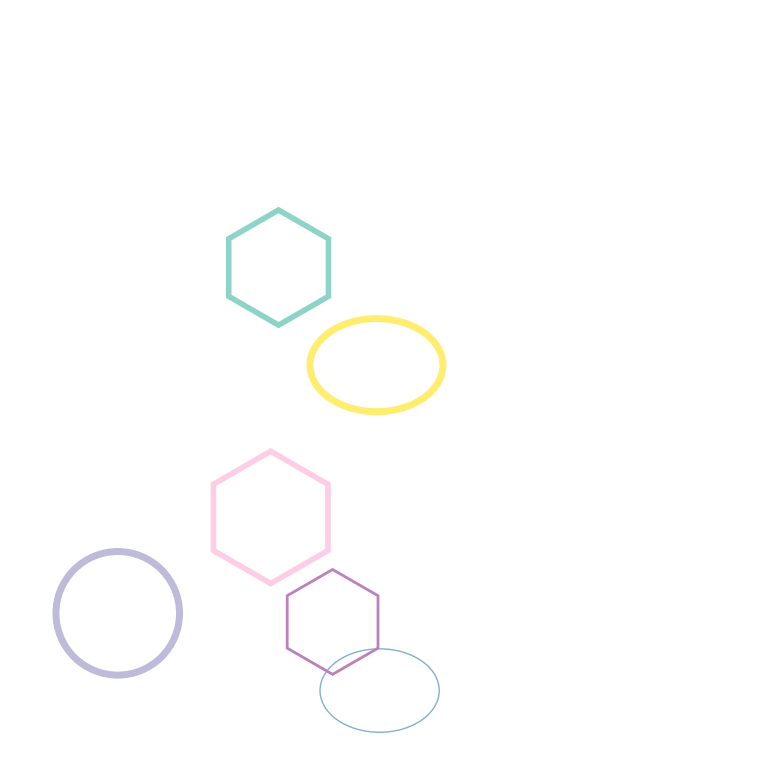[{"shape": "hexagon", "thickness": 2, "radius": 0.37, "center": [0.362, 0.653]}, {"shape": "circle", "thickness": 2.5, "radius": 0.4, "center": [0.153, 0.203]}, {"shape": "oval", "thickness": 0.5, "radius": 0.39, "center": [0.493, 0.103]}, {"shape": "hexagon", "thickness": 2, "radius": 0.43, "center": [0.352, 0.328]}, {"shape": "hexagon", "thickness": 1, "radius": 0.34, "center": [0.432, 0.192]}, {"shape": "oval", "thickness": 2.5, "radius": 0.43, "center": [0.489, 0.526]}]